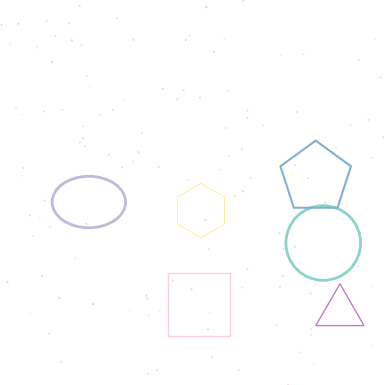[{"shape": "circle", "thickness": 2, "radius": 0.48, "center": [0.84, 0.369]}, {"shape": "oval", "thickness": 2, "radius": 0.48, "center": [0.231, 0.475]}, {"shape": "pentagon", "thickness": 1.5, "radius": 0.48, "center": [0.82, 0.538]}, {"shape": "square", "thickness": 1, "radius": 0.4, "center": [0.516, 0.209]}, {"shape": "triangle", "thickness": 1, "radius": 0.36, "center": [0.883, 0.19]}, {"shape": "hexagon", "thickness": 0.5, "radius": 0.35, "center": [0.522, 0.453]}]